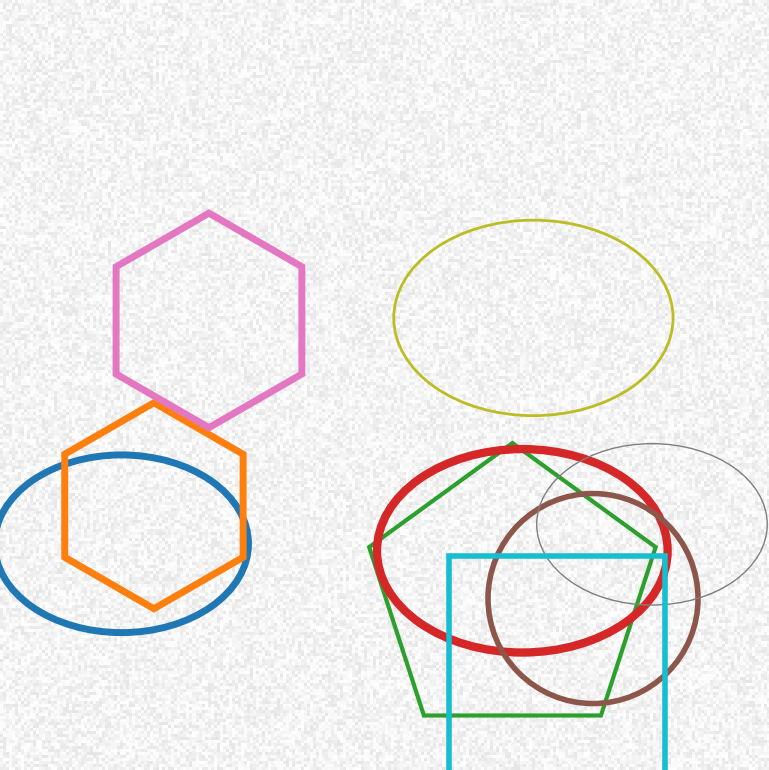[{"shape": "oval", "thickness": 2.5, "radius": 0.82, "center": [0.158, 0.294]}, {"shape": "hexagon", "thickness": 2.5, "radius": 0.67, "center": [0.2, 0.343]}, {"shape": "pentagon", "thickness": 1.5, "radius": 0.98, "center": [0.665, 0.229]}, {"shape": "oval", "thickness": 3, "radius": 0.94, "center": [0.678, 0.285]}, {"shape": "circle", "thickness": 2, "radius": 0.68, "center": [0.77, 0.223]}, {"shape": "hexagon", "thickness": 2.5, "radius": 0.7, "center": [0.271, 0.584]}, {"shape": "oval", "thickness": 0.5, "radius": 0.75, "center": [0.847, 0.319]}, {"shape": "oval", "thickness": 1, "radius": 0.91, "center": [0.693, 0.587]}, {"shape": "square", "thickness": 2, "radius": 0.7, "center": [0.723, 0.138]}]